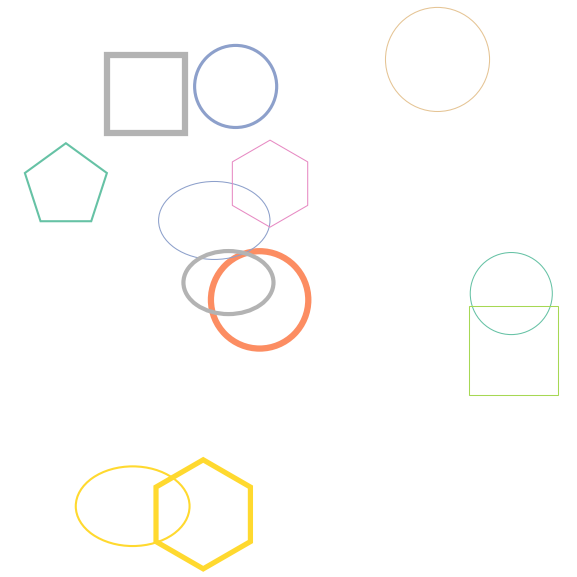[{"shape": "circle", "thickness": 0.5, "radius": 0.36, "center": [0.885, 0.491]}, {"shape": "pentagon", "thickness": 1, "radius": 0.37, "center": [0.114, 0.676]}, {"shape": "circle", "thickness": 3, "radius": 0.42, "center": [0.45, 0.48]}, {"shape": "oval", "thickness": 0.5, "radius": 0.48, "center": [0.371, 0.617]}, {"shape": "circle", "thickness": 1.5, "radius": 0.36, "center": [0.408, 0.849]}, {"shape": "hexagon", "thickness": 0.5, "radius": 0.38, "center": [0.468, 0.681]}, {"shape": "square", "thickness": 0.5, "radius": 0.39, "center": [0.89, 0.392]}, {"shape": "oval", "thickness": 1, "radius": 0.49, "center": [0.23, 0.123]}, {"shape": "hexagon", "thickness": 2.5, "radius": 0.47, "center": [0.352, 0.109]}, {"shape": "circle", "thickness": 0.5, "radius": 0.45, "center": [0.758, 0.896]}, {"shape": "square", "thickness": 3, "radius": 0.34, "center": [0.253, 0.837]}, {"shape": "oval", "thickness": 2, "radius": 0.39, "center": [0.396, 0.51]}]